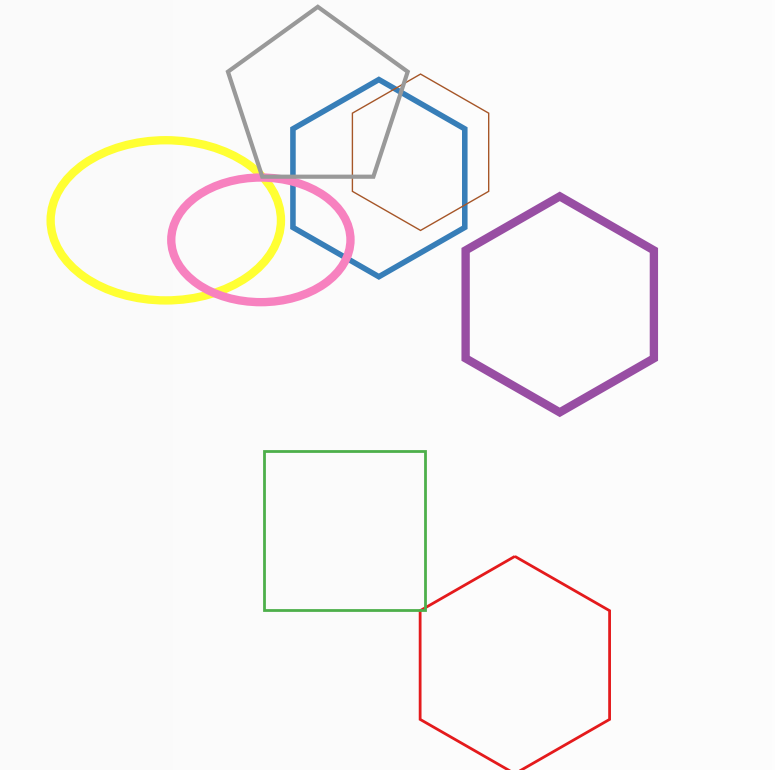[{"shape": "hexagon", "thickness": 1, "radius": 0.71, "center": [0.664, 0.136]}, {"shape": "hexagon", "thickness": 2, "radius": 0.64, "center": [0.489, 0.769]}, {"shape": "square", "thickness": 1, "radius": 0.52, "center": [0.445, 0.311]}, {"shape": "hexagon", "thickness": 3, "radius": 0.7, "center": [0.722, 0.605]}, {"shape": "oval", "thickness": 3, "radius": 0.74, "center": [0.214, 0.714]}, {"shape": "hexagon", "thickness": 0.5, "radius": 0.51, "center": [0.543, 0.802]}, {"shape": "oval", "thickness": 3, "radius": 0.58, "center": [0.337, 0.689]}, {"shape": "pentagon", "thickness": 1.5, "radius": 0.61, "center": [0.41, 0.869]}]